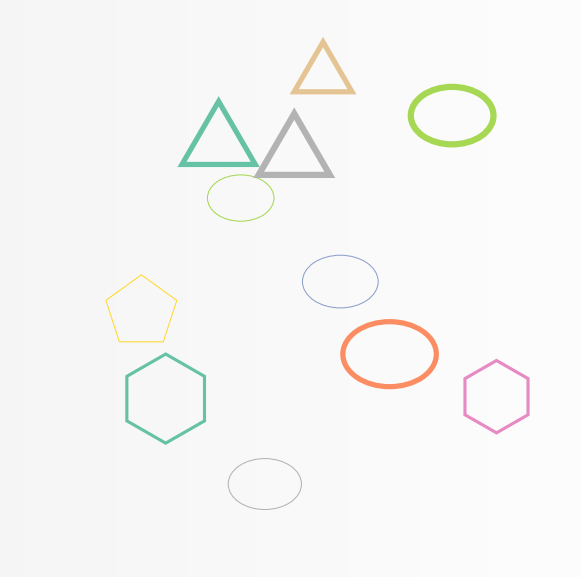[{"shape": "triangle", "thickness": 2.5, "radius": 0.36, "center": [0.376, 0.751]}, {"shape": "hexagon", "thickness": 1.5, "radius": 0.39, "center": [0.285, 0.309]}, {"shape": "oval", "thickness": 2.5, "radius": 0.4, "center": [0.67, 0.386]}, {"shape": "oval", "thickness": 0.5, "radius": 0.33, "center": [0.585, 0.512]}, {"shape": "hexagon", "thickness": 1.5, "radius": 0.31, "center": [0.854, 0.312]}, {"shape": "oval", "thickness": 3, "radius": 0.36, "center": [0.778, 0.799]}, {"shape": "oval", "thickness": 0.5, "radius": 0.29, "center": [0.414, 0.656]}, {"shape": "pentagon", "thickness": 0.5, "radius": 0.32, "center": [0.243, 0.459]}, {"shape": "triangle", "thickness": 2.5, "radius": 0.29, "center": [0.556, 0.869]}, {"shape": "oval", "thickness": 0.5, "radius": 0.32, "center": [0.456, 0.161]}, {"shape": "triangle", "thickness": 3, "radius": 0.35, "center": [0.506, 0.732]}]